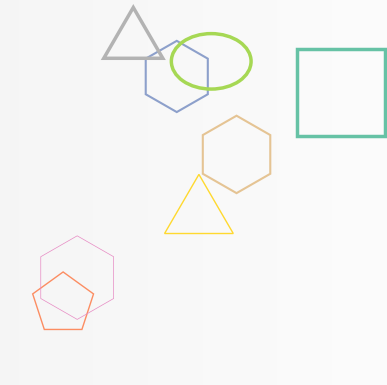[{"shape": "square", "thickness": 2.5, "radius": 0.57, "center": [0.88, 0.759]}, {"shape": "pentagon", "thickness": 1, "radius": 0.41, "center": [0.163, 0.211]}, {"shape": "hexagon", "thickness": 1.5, "radius": 0.46, "center": [0.456, 0.801]}, {"shape": "hexagon", "thickness": 0.5, "radius": 0.54, "center": [0.199, 0.279]}, {"shape": "oval", "thickness": 2.5, "radius": 0.51, "center": [0.545, 0.841]}, {"shape": "triangle", "thickness": 1, "radius": 0.51, "center": [0.513, 0.445]}, {"shape": "hexagon", "thickness": 1.5, "radius": 0.5, "center": [0.61, 0.599]}, {"shape": "triangle", "thickness": 2.5, "radius": 0.44, "center": [0.344, 0.893]}]